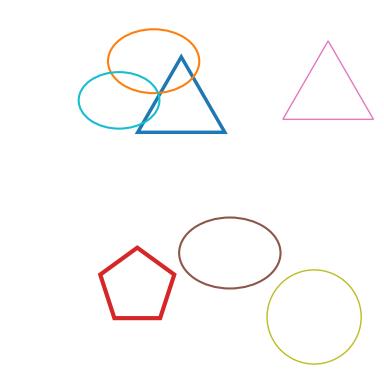[{"shape": "triangle", "thickness": 2.5, "radius": 0.65, "center": [0.471, 0.722]}, {"shape": "oval", "thickness": 1.5, "radius": 0.59, "center": [0.399, 0.841]}, {"shape": "pentagon", "thickness": 3, "radius": 0.51, "center": [0.357, 0.255]}, {"shape": "oval", "thickness": 1.5, "radius": 0.66, "center": [0.597, 0.343]}, {"shape": "triangle", "thickness": 1, "radius": 0.68, "center": [0.852, 0.758]}, {"shape": "circle", "thickness": 1, "radius": 0.61, "center": [0.816, 0.177]}, {"shape": "oval", "thickness": 1.5, "radius": 0.52, "center": [0.309, 0.739]}]